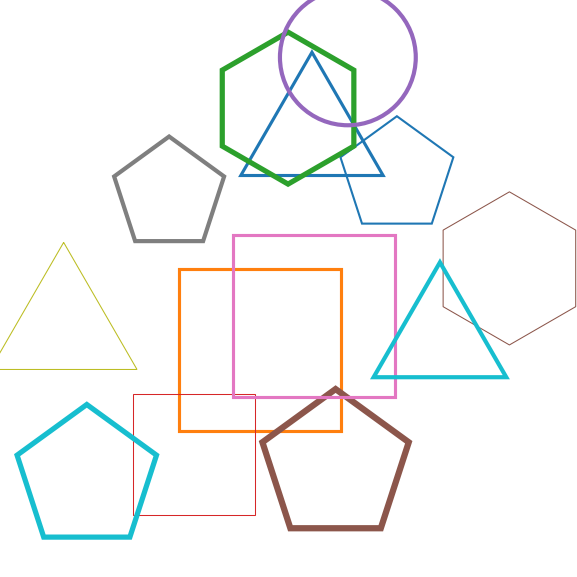[{"shape": "pentagon", "thickness": 1, "radius": 0.51, "center": [0.687, 0.695]}, {"shape": "triangle", "thickness": 1.5, "radius": 0.71, "center": [0.54, 0.766]}, {"shape": "square", "thickness": 1.5, "radius": 0.7, "center": [0.45, 0.393]}, {"shape": "hexagon", "thickness": 2.5, "radius": 0.66, "center": [0.499, 0.812]}, {"shape": "square", "thickness": 0.5, "radius": 0.53, "center": [0.336, 0.212]}, {"shape": "circle", "thickness": 2, "radius": 0.59, "center": [0.602, 0.9]}, {"shape": "pentagon", "thickness": 3, "radius": 0.67, "center": [0.581, 0.192]}, {"shape": "hexagon", "thickness": 0.5, "radius": 0.66, "center": [0.882, 0.534]}, {"shape": "square", "thickness": 1.5, "radius": 0.7, "center": [0.544, 0.452]}, {"shape": "pentagon", "thickness": 2, "radius": 0.5, "center": [0.293, 0.663]}, {"shape": "triangle", "thickness": 0.5, "radius": 0.73, "center": [0.11, 0.433]}, {"shape": "pentagon", "thickness": 2.5, "radius": 0.63, "center": [0.15, 0.172]}, {"shape": "triangle", "thickness": 2, "radius": 0.66, "center": [0.762, 0.412]}]